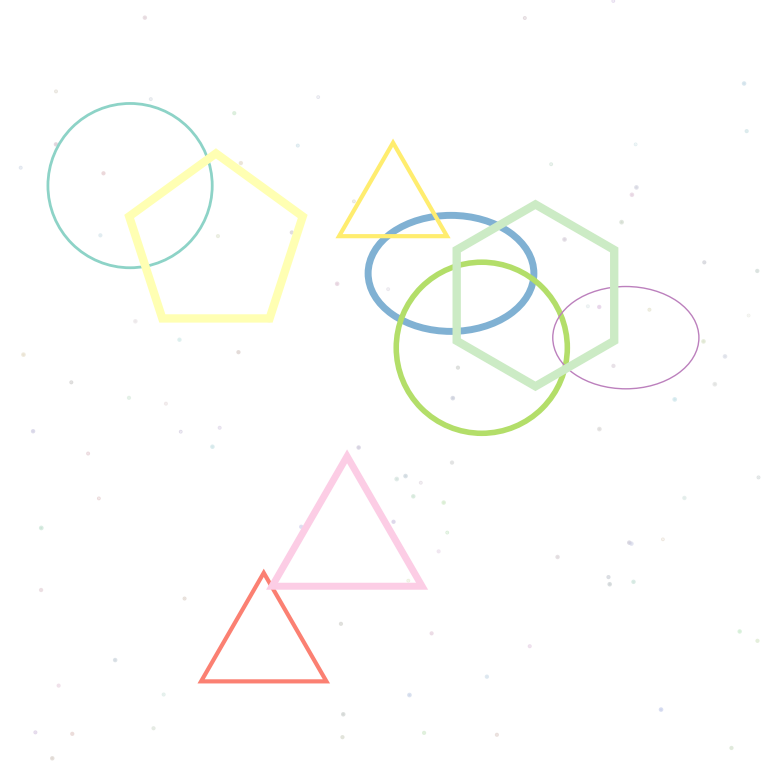[{"shape": "circle", "thickness": 1, "radius": 0.53, "center": [0.169, 0.759]}, {"shape": "pentagon", "thickness": 3, "radius": 0.59, "center": [0.28, 0.682]}, {"shape": "triangle", "thickness": 1.5, "radius": 0.47, "center": [0.343, 0.162]}, {"shape": "oval", "thickness": 2.5, "radius": 0.54, "center": [0.586, 0.645]}, {"shape": "circle", "thickness": 2, "radius": 0.56, "center": [0.626, 0.548]}, {"shape": "triangle", "thickness": 2.5, "radius": 0.56, "center": [0.451, 0.295]}, {"shape": "oval", "thickness": 0.5, "radius": 0.47, "center": [0.813, 0.561]}, {"shape": "hexagon", "thickness": 3, "radius": 0.59, "center": [0.695, 0.616]}, {"shape": "triangle", "thickness": 1.5, "radius": 0.4, "center": [0.51, 0.734]}]